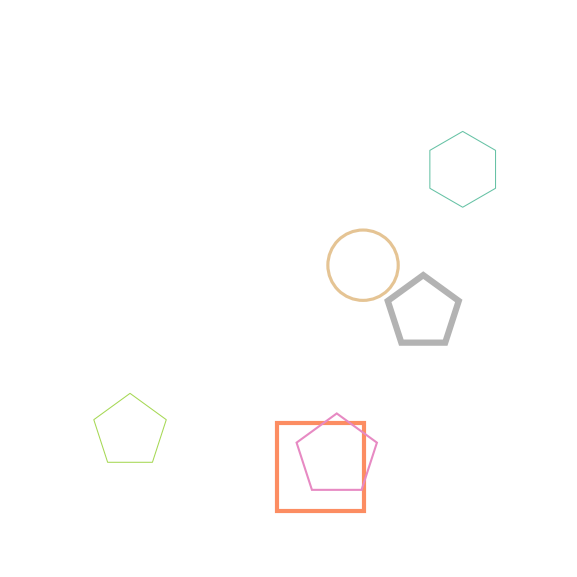[{"shape": "hexagon", "thickness": 0.5, "radius": 0.33, "center": [0.801, 0.706]}, {"shape": "square", "thickness": 2, "radius": 0.38, "center": [0.555, 0.191]}, {"shape": "pentagon", "thickness": 1, "radius": 0.37, "center": [0.583, 0.21]}, {"shape": "pentagon", "thickness": 0.5, "radius": 0.33, "center": [0.225, 0.252]}, {"shape": "circle", "thickness": 1.5, "radius": 0.3, "center": [0.629, 0.54]}, {"shape": "pentagon", "thickness": 3, "radius": 0.32, "center": [0.733, 0.458]}]